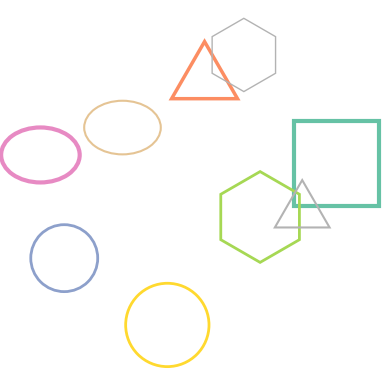[{"shape": "square", "thickness": 3, "radius": 0.55, "center": [0.873, 0.576]}, {"shape": "triangle", "thickness": 2.5, "radius": 0.49, "center": [0.531, 0.793]}, {"shape": "circle", "thickness": 2, "radius": 0.43, "center": [0.167, 0.329]}, {"shape": "oval", "thickness": 3, "radius": 0.51, "center": [0.105, 0.598]}, {"shape": "hexagon", "thickness": 2, "radius": 0.59, "center": [0.676, 0.436]}, {"shape": "circle", "thickness": 2, "radius": 0.54, "center": [0.435, 0.156]}, {"shape": "oval", "thickness": 1.5, "radius": 0.5, "center": [0.318, 0.669]}, {"shape": "triangle", "thickness": 1.5, "radius": 0.41, "center": [0.785, 0.45]}, {"shape": "hexagon", "thickness": 1, "radius": 0.48, "center": [0.633, 0.857]}]